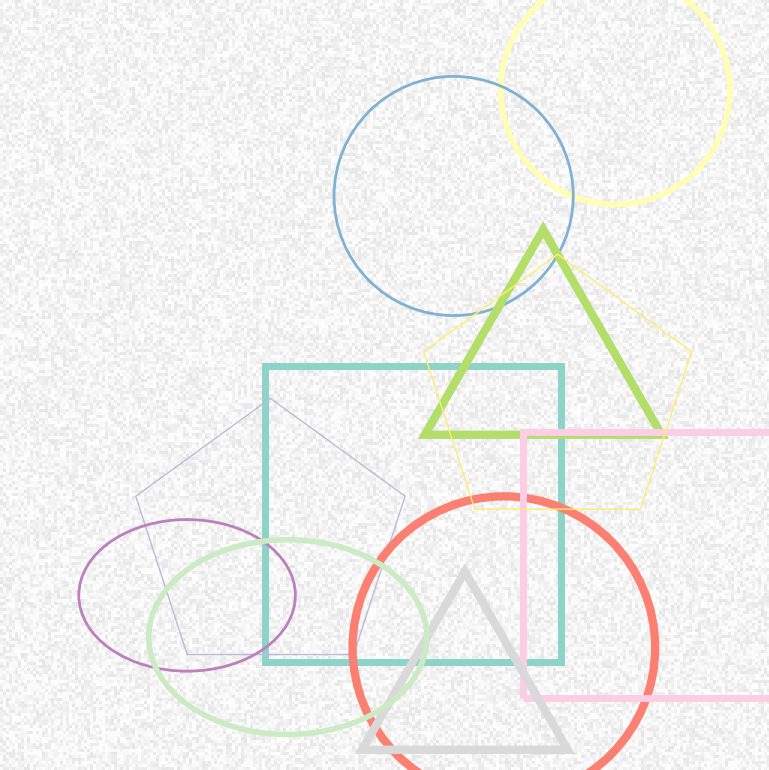[{"shape": "square", "thickness": 2.5, "radius": 0.96, "center": [0.537, 0.333]}, {"shape": "circle", "thickness": 2, "radius": 0.74, "center": [0.799, 0.883]}, {"shape": "pentagon", "thickness": 0.5, "radius": 0.92, "center": [0.351, 0.299]}, {"shape": "circle", "thickness": 3, "radius": 0.98, "center": [0.654, 0.159]}, {"shape": "circle", "thickness": 1, "radius": 0.78, "center": [0.589, 0.745]}, {"shape": "triangle", "thickness": 3, "radius": 0.89, "center": [0.705, 0.524]}, {"shape": "square", "thickness": 2.5, "radius": 0.87, "center": [0.853, 0.266]}, {"shape": "triangle", "thickness": 3, "radius": 0.77, "center": [0.604, 0.103]}, {"shape": "oval", "thickness": 1, "radius": 0.7, "center": [0.243, 0.227]}, {"shape": "oval", "thickness": 2, "radius": 0.9, "center": [0.374, 0.173]}, {"shape": "pentagon", "thickness": 0.5, "radius": 0.91, "center": [0.724, 0.487]}]